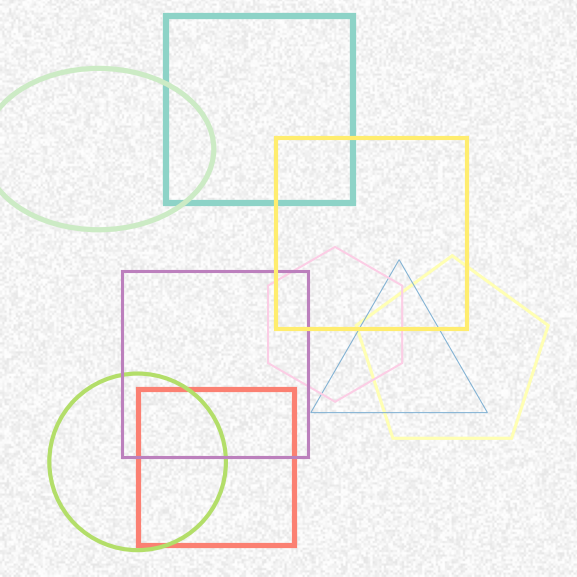[{"shape": "square", "thickness": 3, "radius": 0.81, "center": [0.449, 0.81]}, {"shape": "pentagon", "thickness": 1.5, "radius": 0.87, "center": [0.783, 0.382]}, {"shape": "square", "thickness": 2.5, "radius": 0.67, "center": [0.374, 0.19]}, {"shape": "triangle", "thickness": 0.5, "radius": 0.88, "center": [0.691, 0.373]}, {"shape": "circle", "thickness": 2, "radius": 0.76, "center": [0.238, 0.199]}, {"shape": "hexagon", "thickness": 1, "radius": 0.67, "center": [0.58, 0.438]}, {"shape": "square", "thickness": 1.5, "radius": 0.8, "center": [0.372, 0.369]}, {"shape": "oval", "thickness": 2.5, "radius": 1.0, "center": [0.171, 0.741]}, {"shape": "square", "thickness": 2, "radius": 0.83, "center": [0.643, 0.594]}]